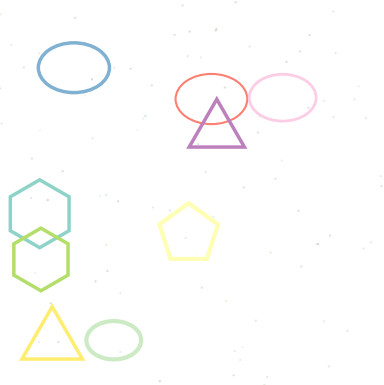[{"shape": "hexagon", "thickness": 2.5, "radius": 0.44, "center": [0.103, 0.445]}, {"shape": "pentagon", "thickness": 3, "radius": 0.4, "center": [0.49, 0.392]}, {"shape": "oval", "thickness": 1.5, "radius": 0.47, "center": [0.549, 0.743]}, {"shape": "oval", "thickness": 2.5, "radius": 0.46, "center": [0.192, 0.824]}, {"shape": "hexagon", "thickness": 2.5, "radius": 0.41, "center": [0.106, 0.326]}, {"shape": "oval", "thickness": 2, "radius": 0.43, "center": [0.734, 0.746]}, {"shape": "triangle", "thickness": 2.5, "radius": 0.41, "center": [0.563, 0.659]}, {"shape": "oval", "thickness": 3, "radius": 0.36, "center": [0.296, 0.116]}, {"shape": "triangle", "thickness": 2.5, "radius": 0.45, "center": [0.136, 0.113]}]